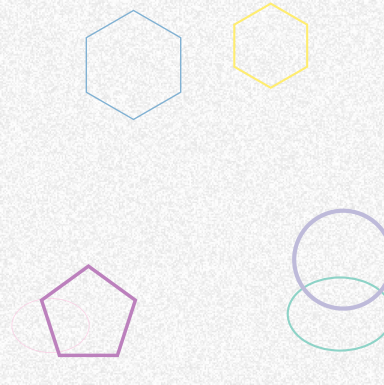[{"shape": "oval", "thickness": 1.5, "radius": 0.68, "center": [0.883, 0.184]}, {"shape": "circle", "thickness": 3, "radius": 0.64, "center": [0.891, 0.326]}, {"shape": "hexagon", "thickness": 1, "radius": 0.71, "center": [0.347, 0.831]}, {"shape": "oval", "thickness": 0.5, "radius": 0.5, "center": [0.131, 0.155]}, {"shape": "pentagon", "thickness": 2.5, "radius": 0.64, "center": [0.23, 0.181]}, {"shape": "hexagon", "thickness": 1.5, "radius": 0.55, "center": [0.703, 0.881]}]